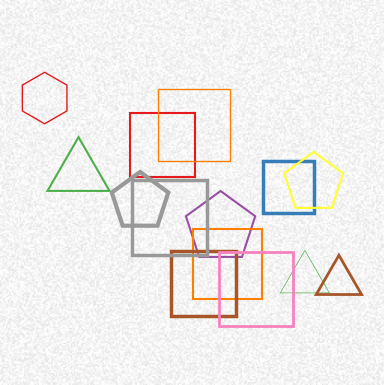[{"shape": "hexagon", "thickness": 1, "radius": 0.33, "center": [0.116, 0.745]}, {"shape": "square", "thickness": 1.5, "radius": 0.42, "center": [0.423, 0.623]}, {"shape": "square", "thickness": 2.5, "radius": 0.34, "center": [0.75, 0.515]}, {"shape": "triangle", "thickness": 1.5, "radius": 0.47, "center": [0.204, 0.551]}, {"shape": "triangle", "thickness": 0.5, "radius": 0.37, "center": [0.792, 0.276]}, {"shape": "pentagon", "thickness": 1.5, "radius": 0.47, "center": [0.573, 0.409]}, {"shape": "square", "thickness": 1, "radius": 0.47, "center": [0.503, 0.675]}, {"shape": "square", "thickness": 1.5, "radius": 0.45, "center": [0.591, 0.314]}, {"shape": "pentagon", "thickness": 1.5, "radius": 0.4, "center": [0.815, 0.525]}, {"shape": "triangle", "thickness": 2, "radius": 0.34, "center": [0.88, 0.269]}, {"shape": "square", "thickness": 2.5, "radius": 0.42, "center": [0.53, 0.263]}, {"shape": "square", "thickness": 2, "radius": 0.49, "center": [0.665, 0.25]}, {"shape": "square", "thickness": 2.5, "radius": 0.49, "center": [0.44, 0.434]}, {"shape": "pentagon", "thickness": 3, "radius": 0.39, "center": [0.364, 0.476]}]